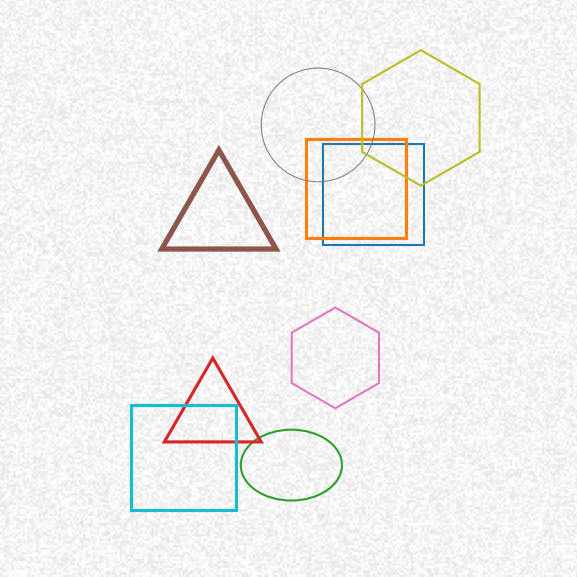[{"shape": "square", "thickness": 1, "radius": 0.44, "center": [0.647, 0.662]}, {"shape": "square", "thickness": 1.5, "radius": 0.43, "center": [0.616, 0.672]}, {"shape": "oval", "thickness": 1, "radius": 0.44, "center": [0.505, 0.194]}, {"shape": "triangle", "thickness": 1.5, "radius": 0.48, "center": [0.368, 0.282]}, {"shape": "triangle", "thickness": 2.5, "radius": 0.57, "center": [0.379, 0.625]}, {"shape": "hexagon", "thickness": 1, "radius": 0.44, "center": [0.581, 0.379]}, {"shape": "circle", "thickness": 0.5, "radius": 0.49, "center": [0.551, 0.783]}, {"shape": "hexagon", "thickness": 1, "radius": 0.59, "center": [0.729, 0.795]}, {"shape": "square", "thickness": 1.5, "radius": 0.46, "center": [0.318, 0.206]}]